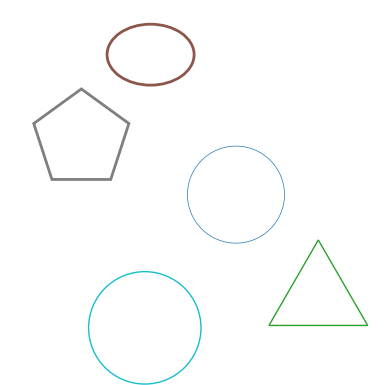[{"shape": "circle", "thickness": 0.5, "radius": 0.63, "center": [0.613, 0.494]}, {"shape": "triangle", "thickness": 1, "radius": 0.74, "center": [0.827, 0.229]}, {"shape": "oval", "thickness": 2, "radius": 0.57, "center": [0.391, 0.858]}, {"shape": "pentagon", "thickness": 2, "radius": 0.65, "center": [0.211, 0.639]}, {"shape": "circle", "thickness": 1, "radius": 0.73, "center": [0.376, 0.148]}]